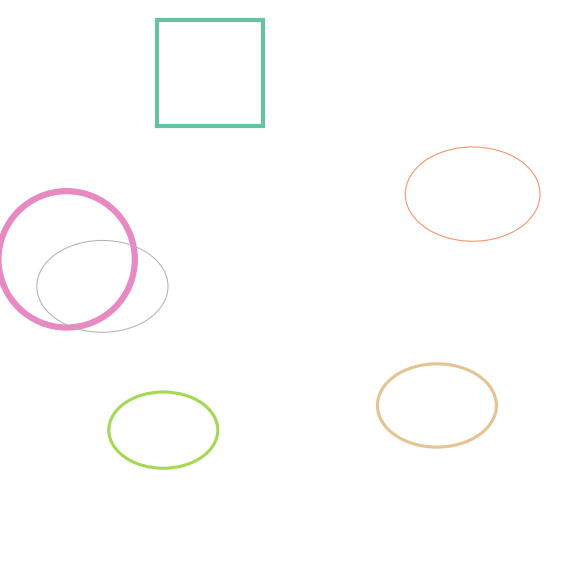[{"shape": "square", "thickness": 2, "radius": 0.46, "center": [0.363, 0.873]}, {"shape": "oval", "thickness": 0.5, "radius": 0.58, "center": [0.819, 0.663]}, {"shape": "circle", "thickness": 3, "radius": 0.59, "center": [0.115, 0.55]}, {"shape": "oval", "thickness": 1.5, "radius": 0.47, "center": [0.283, 0.254]}, {"shape": "oval", "thickness": 1.5, "radius": 0.51, "center": [0.757, 0.297]}, {"shape": "oval", "thickness": 0.5, "radius": 0.57, "center": [0.177, 0.503]}]